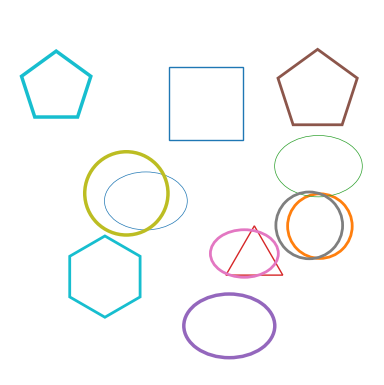[{"shape": "square", "thickness": 1, "radius": 0.47, "center": [0.535, 0.731]}, {"shape": "oval", "thickness": 0.5, "radius": 0.54, "center": [0.379, 0.478]}, {"shape": "circle", "thickness": 2, "radius": 0.42, "center": [0.831, 0.413]}, {"shape": "oval", "thickness": 0.5, "radius": 0.57, "center": [0.827, 0.568]}, {"shape": "triangle", "thickness": 1, "radius": 0.43, "center": [0.661, 0.328]}, {"shape": "oval", "thickness": 2.5, "radius": 0.59, "center": [0.596, 0.154]}, {"shape": "pentagon", "thickness": 2, "radius": 0.54, "center": [0.825, 0.764]}, {"shape": "oval", "thickness": 2, "radius": 0.44, "center": [0.635, 0.342]}, {"shape": "circle", "thickness": 2, "radius": 0.43, "center": [0.803, 0.415]}, {"shape": "circle", "thickness": 2.5, "radius": 0.54, "center": [0.328, 0.498]}, {"shape": "hexagon", "thickness": 2, "radius": 0.53, "center": [0.272, 0.282]}, {"shape": "pentagon", "thickness": 2.5, "radius": 0.47, "center": [0.146, 0.773]}]